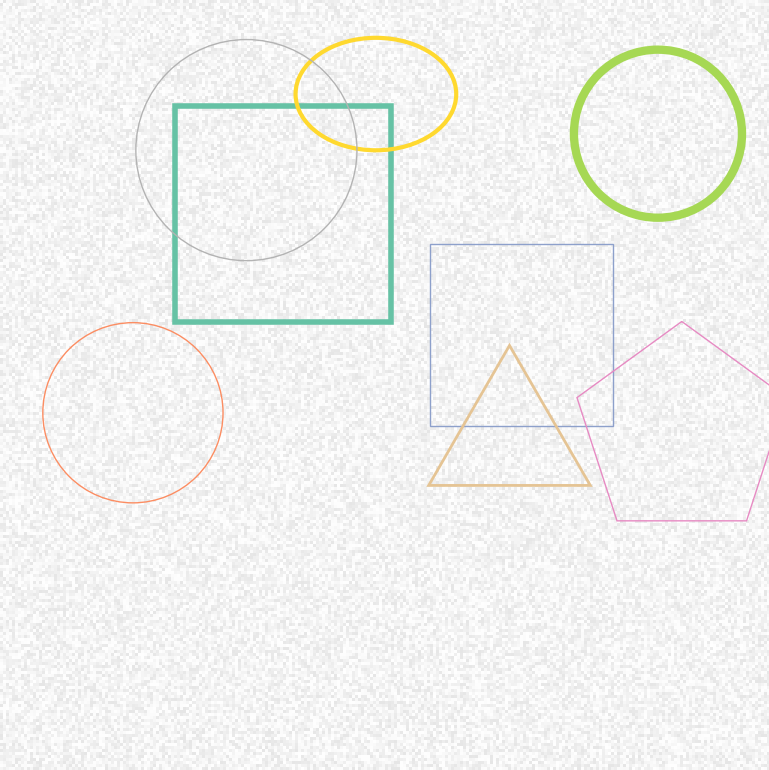[{"shape": "square", "thickness": 2, "radius": 0.7, "center": [0.368, 0.722]}, {"shape": "circle", "thickness": 0.5, "radius": 0.59, "center": [0.173, 0.464]}, {"shape": "square", "thickness": 0.5, "radius": 0.59, "center": [0.677, 0.565]}, {"shape": "pentagon", "thickness": 0.5, "radius": 0.72, "center": [0.885, 0.439]}, {"shape": "circle", "thickness": 3, "radius": 0.55, "center": [0.855, 0.826]}, {"shape": "oval", "thickness": 1.5, "radius": 0.52, "center": [0.488, 0.878]}, {"shape": "triangle", "thickness": 1, "radius": 0.61, "center": [0.662, 0.43]}, {"shape": "circle", "thickness": 0.5, "radius": 0.72, "center": [0.32, 0.805]}]